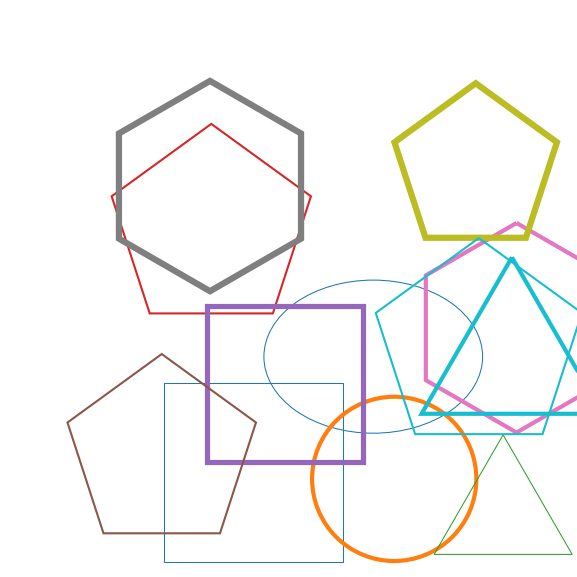[{"shape": "square", "thickness": 0.5, "radius": 0.78, "center": [0.439, 0.181]}, {"shape": "oval", "thickness": 0.5, "radius": 0.95, "center": [0.646, 0.382]}, {"shape": "circle", "thickness": 2, "radius": 0.71, "center": [0.683, 0.17]}, {"shape": "triangle", "thickness": 0.5, "radius": 0.69, "center": [0.871, 0.108]}, {"shape": "pentagon", "thickness": 1, "radius": 0.91, "center": [0.366, 0.603]}, {"shape": "square", "thickness": 2.5, "radius": 0.67, "center": [0.493, 0.334]}, {"shape": "pentagon", "thickness": 1, "radius": 0.86, "center": [0.28, 0.214]}, {"shape": "hexagon", "thickness": 2, "radius": 0.91, "center": [0.894, 0.432]}, {"shape": "hexagon", "thickness": 3, "radius": 0.91, "center": [0.364, 0.677]}, {"shape": "pentagon", "thickness": 3, "radius": 0.74, "center": [0.824, 0.707]}, {"shape": "triangle", "thickness": 2, "radius": 0.9, "center": [0.886, 0.373]}, {"shape": "pentagon", "thickness": 1, "radius": 0.94, "center": [0.829, 0.399]}]